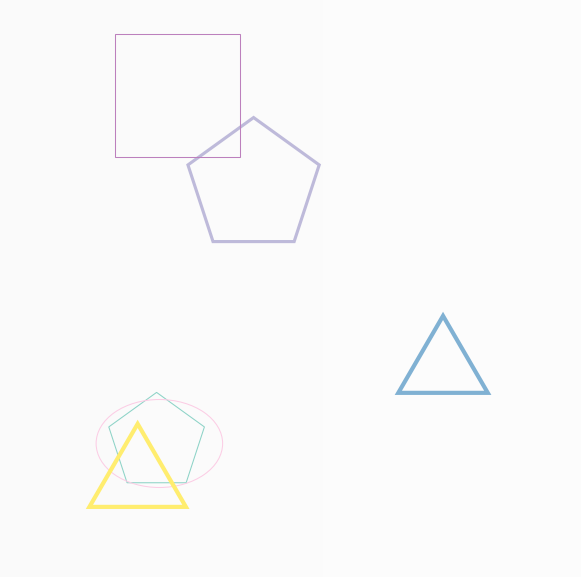[{"shape": "pentagon", "thickness": 0.5, "radius": 0.43, "center": [0.269, 0.233]}, {"shape": "pentagon", "thickness": 1.5, "radius": 0.59, "center": [0.436, 0.677]}, {"shape": "triangle", "thickness": 2, "radius": 0.44, "center": [0.762, 0.363]}, {"shape": "oval", "thickness": 0.5, "radius": 0.54, "center": [0.274, 0.231]}, {"shape": "square", "thickness": 0.5, "radius": 0.53, "center": [0.305, 0.834]}, {"shape": "triangle", "thickness": 2, "radius": 0.48, "center": [0.237, 0.169]}]